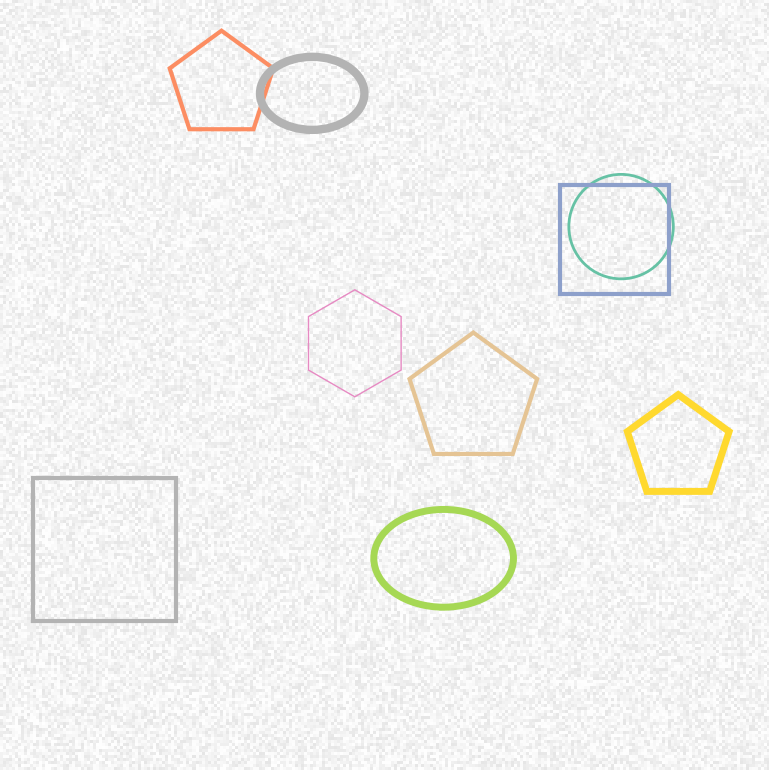[{"shape": "circle", "thickness": 1, "radius": 0.34, "center": [0.807, 0.706]}, {"shape": "pentagon", "thickness": 1.5, "radius": 0.35, "center": [0.288, 0.889]}, {"shape": "square", "thickness": 1.5, "radius": 0.35, "center": [0.798, 0.689]}, {"shape": "hexagon", "thickness": 0.5, "radius": 0.35, "center": [0.461, 0.554]}, {"shape": "oval", "thickness": 2.5, "radius": 0.45, "center": [0.576, 0.275]}, {"shape": "pentagon", "thickness": 2.5, "radius": 0.35, "center": [0.881, 0.418]}, {"shape": "pentagon", "thickness": 1.5, "radius": 0.44, "center": [0.615, 0.481]}, {"shape": "square", "thickness": 1.5, "radius": 0.46, "center": [0.136, 0.287]}, {"shape": "oval", "thickness": 3, "radius": 0.34, "center": [0.405, 0.879]}]